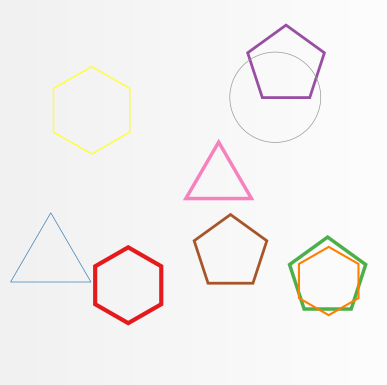[{"shape": "hexagon", "thickness": 3, "radius": 0.49, "center": [0.331, 0.259]}, {"shape": "triangle", "thickness": 0.5, "radius": 0.6, "center": [0.131, 0.327]}, {"shape": "pentagon", "thickness": 2.5, "radius": 0.52, "center": [0.845, 0.281]}, {"shape": "pentagon", "thickness": 2, "radius": 0.52, "center": [0.738, 0.831]}, {"shape": "hexagon", "thickness": 1.5, "radius": 0.44, "center": [0.848, 0.27]}, {"shape": "hexagon", "thickness": 1, "radius": 0.57, "center": [0.237, 0.713]}, {"shape": "pentagon", "thickness": 2, "radius": 0.49, "center": [0.595, 0.344]}, {"shape": "triangle", "thickness": 2.5, "radius": 0.49, "center": [0.564, 0.533]}, {"shape": "circle", "thickness": 0.5, "radius": 0.59, "center": [0.71, 0.747]}]